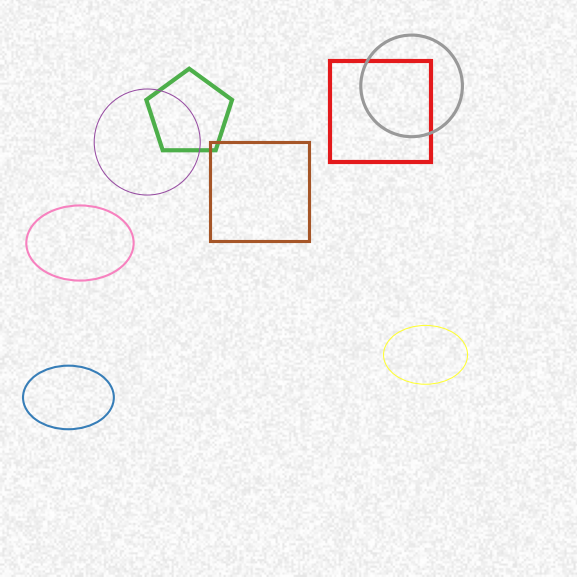[{"shape": "square", "thickness": 2, "radius": 0.43, "center": [0.659, 0.806]}, {"shape": "oval", "thickness": 1, "radius": 0.39, "center": [0.119, 0.311]}, {"shape": "pentagon", "thickness": 2, "radius": 0.39, "center": [0.328, 0.802]}, {"shape": "circle", "thickness": 0.5, "radius": 0.46, "center": [0.255, 0.753]}, {"shape": "oval", "thickness": 0.5, "radius": 0.36, "center": [0.737, 0.385]}, {"shape": "square", "thickness": 1.5, "radius": 0.43, "center": [0.45, 0.668]}, {"shape": "oval", "thickness": 1, "radius": 0.46, "center": [0.138, 0.578]}, {"shape": "circle", "thickness": 1.5, "radius": 0.44, "center": [0.713, 0.85]}]